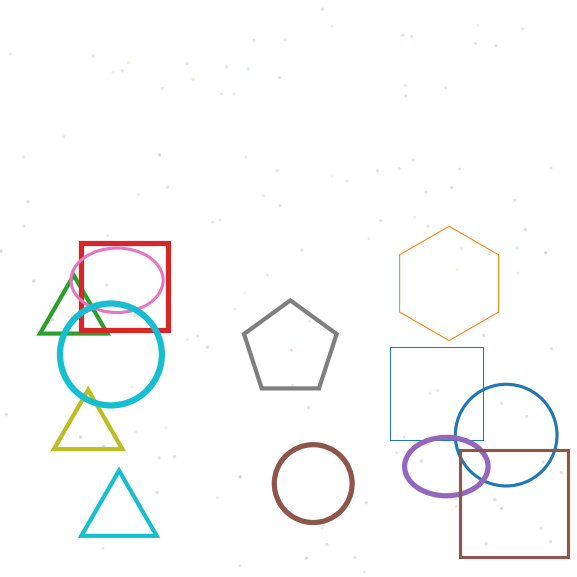[{"shape": "square", "thickness": 0.5, "radius": 0.4, "center": [0.755, 0.318]}, {"shape": "circle", "thickness": 1.5, "radius": 0.44, "center": [0.876, 0.246]}, {"shape": "hexagon", "thickness": 0.5, "radius": 0.49, "center": [0.778, 0.508]}, {"shape": "triangle", "thickness": 2, "radius": 0.34, "center": [0.128, 0.455]}, {"shape": "square", "thickness": 2.5, "radius": 0.38, "center": [0.215, 0.503]}, {"shape": "oval", "thickness": 2.5, "radius": 0.36, "center": [0.773, 0.191]}, {"shape": "circle", "thickness": 2.5, "radius": 0.34, "center": [0.542, 0.162]}, {"shape": "square", "thickness": 1.5, "radius": 0.47, "center": [0.89, 0.127]}, {"shape": "oval", "thickness": 1.5, "radius": 0.4, "center": [0.203, 0.514]}, {"shape": "pentagon", "thickness": 2, "radius": 0.42, "center": [0.503, 0.395]}, {"shape": "triangle", "thickness": 2, "radius": 0.34, "center": [0.153, 0.256]}, {"shape": "triangle", "thickness": 2, "radius": 0.38, "center": [0.206, 0.109]}, {"shape": "circle", "thickness": 3, "radius": 0.44, "center": [0.192, 0.385]}]